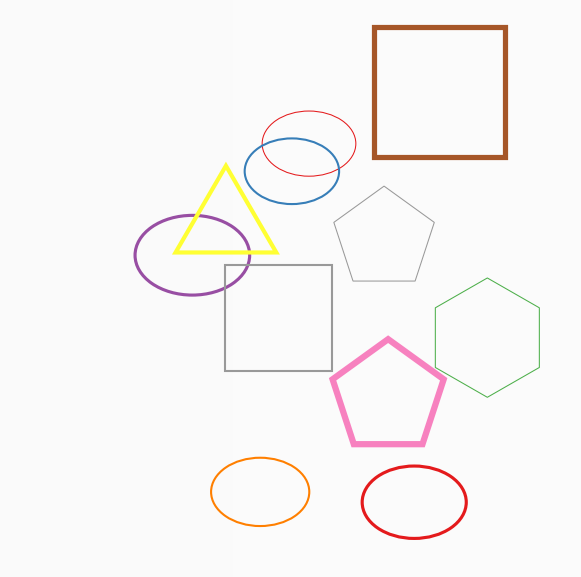[{"shape": "oval", "thickness": 0.5, "radius": 0.4, "center": [0.532, 0.75]}, {"shape": "oval", "thickness": 1.5, "radius": 0.45, "center": [0.713, 0.129]}, {"shape": "oval", "thickness": 1, "radius": 0.41, "center": [0.502, 0.703]}, {"shape": "hexagon", "thickness": 0.5, "radius": 0.52, "center": [0.838, 0.414]}, {"shape": "oval", "thickness": 1.5, "radius": 0.49, "center": [0.331, 0.557]}, {"shape": "oval", "thickness": 1, "radius": 0.42, "center": [0.448, 0.147]}, {"shape": "triangle", "thickness": 2, "radius": 0.5, "center": [0.389, 0.612]}, {"shape": "square", "thickness": 2.5, "radius": 0.56, "center": [0.756, 0.84]}, {"shape": "pentagon", "thickness": 3, "radius": 0.5, "center": [0.668, 0.311]}, {"shape": "pentagon", "thickness": 0.5, "radius": 0.45, "center": [0.661, 0.586]}, {"shape": "square", "thickness": 1, "radius": 0.46, "center": [0.48, 0.448]}]